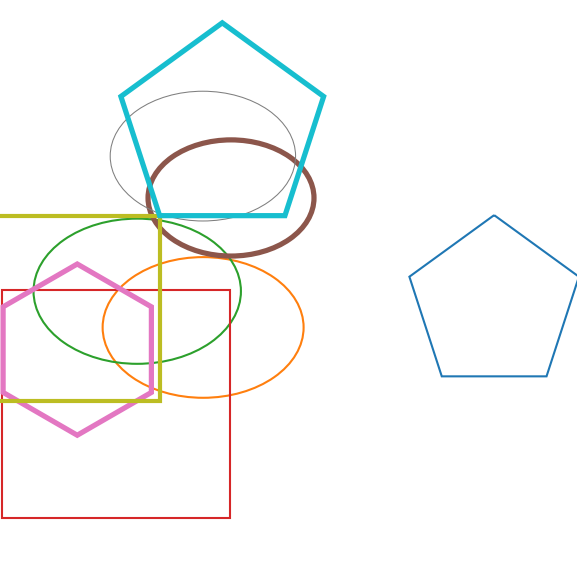[{"shape": "pentagon", "thickness": 1, "radius": 0.77, "center": [0.856, 0.472]}, {"shape": "oval", "thickness": 1, "radius": 0.87, "center": [0.352, 0.432]}, {"shape": "oval", "thickness": 1, "radius": 0.9, "center": [0.238, 0.495]}, {"shape": "square", "thickness": 1, "radius": 0.99, "center": [0.201, 0.3]}, {"shape": "oval", "thickness": 2.5, "radius": 0.72, "center": [0.4, 0.656]}, {"shape": "hexagon", "thickness": 2.5, "radius": 0.74, "center": [0.134, 0.394]}, {"shape": "oval", "thickness": 0.5, "radius": 0.8, "center": [0.351, 0.729]}, {"shape": "square", "thickness": 2, "radius": 0.8, "center": [0.117, 0.465]}, {"shape": "pentagon", "thickness": 2.5, "radius": 0.92, "center": [0.385, 0.775]}]